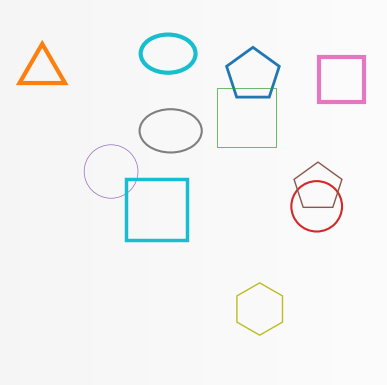[{"shape": "pentagon", "thickness": 2, "radius": 0.36, "center": [0.653, 0.806]}, {"shape": "triangle", "thickness": 3, "radius": 0.34, "center": [0.109, 0.818]}, {"shape": "square", "thickness": 0.5, "radius": 0.38, "center": [0.637, 0.695]}, {"shape": "circle", "thickness": 1.5, "radius": 0.33, "center": [0.817, 0.464]}, {"shape": "circle", "thickness": 0.5, "radius": 0.35, "center": [0.287, 0.555]}, {"shape": "pentagon", "thickness": 1, "radius": 0.32, "center": [0.821, 0.514]}, {"shape": "square", "thickness": 3, "radius": 0.3, "center": [0.881, 0.793]}, {"shape": "oval", "thickness": 1.5, "radius": 0.4, "center": [0.44, 0.66]}, {"shape": "hexagon", "thickness": 1, "radius": 0.34, "center": [0.67, 0.197]}, {"shape": "square", "thickness": 2.5, "radius": 0.39, "center": [0.404, 0.456]}, {"shape": "oval", "thickness": 3, "radius": 0.35, "center": [0.434, 0.861]}]